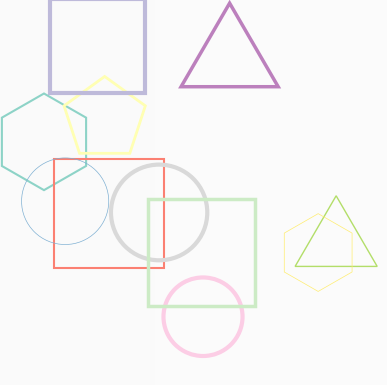[{"shape": "hexagon", "thickness": 1.5, "radius": 0.63, "center": [0.114, 0.632]}, {"shape": "pentagon", "thickness": 2, "radius": 0.55, "center": [0.27, 0.691]}, {"shape": "square", "thickness": 3, "radius": 0.61, "center": [0.252, 0.88]}, {"shape": "square", "thickness": 1.5, "radius": 0.71, "center": [0.28, 0.446]}, {"shape": "circle", "thickness": 0.5, "radius": 0.56, "center": [0.168, 0.477]}, {"shape": "triangle", "thickness": 1, "radius": 0.61, "center": [0.867, 0.369]}, {"shape": "circle", "thickness": 3, "radius": 0.51, "center": [0.524, 0.177]}, {"shape": "circle", "thickness": 3, "radius": 0.62, "center": [0.411, 0.448]}, {"shape": "triangle", "thickness": 2.5, "radius": 0.72, "center": [0.593, 0.847]}, {"shape": "square", "thickness": 2.5, "radius": 0.69, "center": [0.521, 0.344]}, {"shape": "hexagon", "thickness": 0.5, "radius": 0.51, "center": [0.821, 0.344]}]